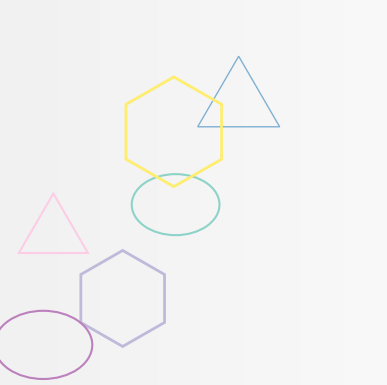[{"shape": "oval", "thickness": 1.5, "radius": 0.57, "center": [0.453, 0.468]}, {"shape": "hexagon", "thickness": 2, "radius": 0.62, "center": [0.317, 0.225]}, {"shape": "triangle", "thickness": 1, "radius": 0.61, "center": [0.616, 0.732]}, {"shape": "triangle", "thickness": 1.5, "radius": 0.52, "center": [0.138, 0.394]}, {"shape": "oval", "thickness": 1.5, "radius": 0.63, "center": [0.112, 0.104]}, {"shape": "hexagon", "thickness": 2, "radius": 0.71, "center": [0.448, 0.658]}]